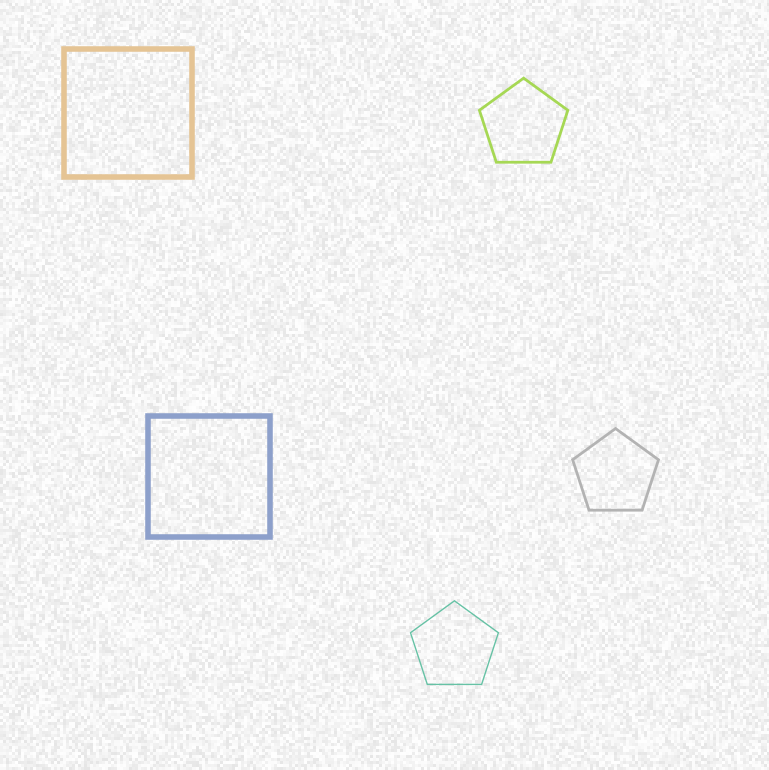[{"shape": "pentagon", "thickness": 0.5, "radius": 0.3, "center": [0.59, 0.16]}, {"shape": "square", "thickness": 2, "radius": 0.39, "center": [0.272, 0.381]}, {"shape": "pentagon", "thickness": 1, "radius": 0.3, "center": [0.68, 0.838]}, {"shape": "square", "thickness": 2, "radius": 0.41, "center": [0.167, 0.853]}, {"shape": "pentagon", "thickness": 1, "radius": 0.29, "center": [0.799, 0.385]}]